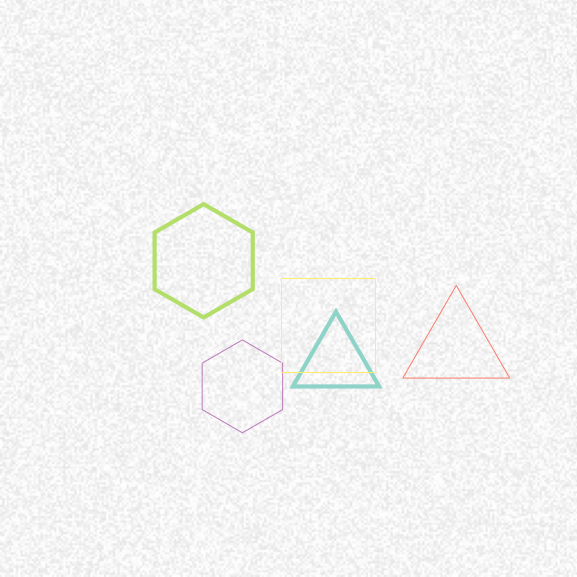[{"shape": "triangle", "thickness": 2, "radius": 0.43, "center": [0.582, 0.373]}, {"shape": "triangle", "thickness": 0.5, "radius": 0.53, "center": [0.79, 0.398]}, {"shape": "hexagon", "thickness": 2, "radius": 0.49, "center": [0.353, 0.548]}, {"shape": "hexagon", "thickness": 0.5, "radius": 0.4, "center": [0.42, 0.33]}, {"shape": "square", "thickness": 0.5, "radius": 0.4, "center": [0.568, 0.436]}]